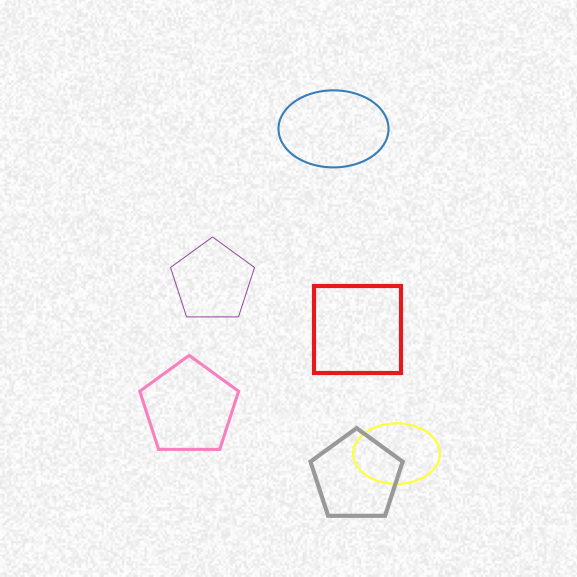[{"shape": "square", "thickness": 2, "radius": 0.38, "center": [0.618, 0.428]}, {"shape": "oval", "thickness": 1, "radius": 0.48, "center": [0.578, 0.776]}, {"shape": "pentagon", "thickness": 0.5, "radius": 0.38, "center": [0.368, 0.512]}, {"shape": "oval", "thickness": 1, "radius": 0.38, "center": [0.687, 0.214]}, {"shape": "pentagon", "thickness": 1.5, "radius": 0.45, "center": [0.328, 0.294]}, {"shape": "pentagon", "thickness": 2, "radius": 0.42, "center": [0.617, 0.174]}]